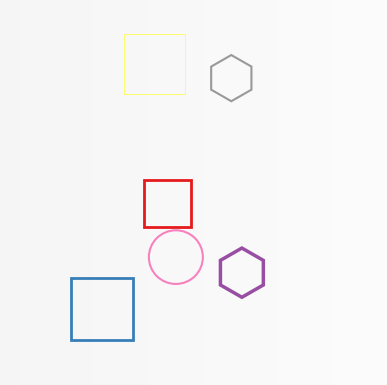[{"shape": "square", "thickness": 2, "radius": 0.31, "center": [0.432, 0.471]}, {"shape": "square", "thickness": 2, "radius": 0.4, "center": [0.263, 0.197]}, {"shape": "hexagon", "thickness": 2.5, "radius": 0.32, "center": [0.624, 0.292]}, {"shape": "square", "thickness": 0.5, "radius": 0.39, "center": [0.399, 0.834]}, {"shape": "circle", "thickness": 1.5, "radius": 0.35, "center": [0.454, 0.332]}, {"shape": "hexagon", "thickness": 1.5, "radius": 0.3, "center": [0.597, 0.797]}]